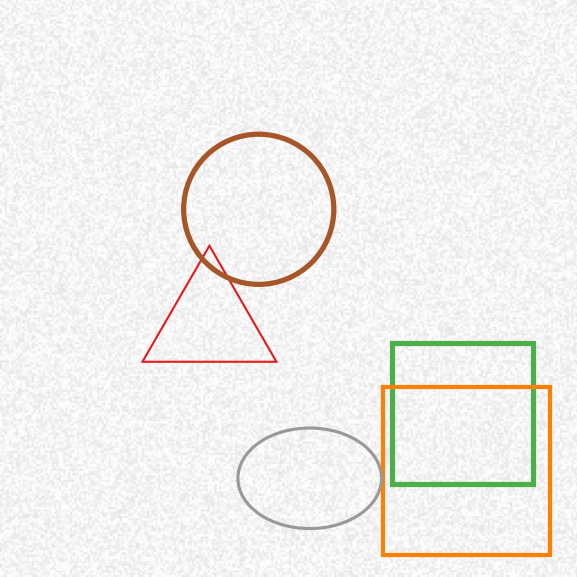[{"shape": "triangle", "thickness": 1, "radius": 0.67, "center": [0.363, 0.44]}, {"shape": "square", "thickness": 2.5, "radius": 0.61, "center": [0.801, 0.284]}, {"shape": "square", "thickness": 2, "radius": 0.72, "center": [0.807, 0.184]}, {"shape": "circle", "thickness": 2.5, "radius": 0.65, "center": [0.448, 0.637]}, {"shape": "oval", "thickness": 1.5, "radius": 0.62, "center": [0.536, 0.171]}]